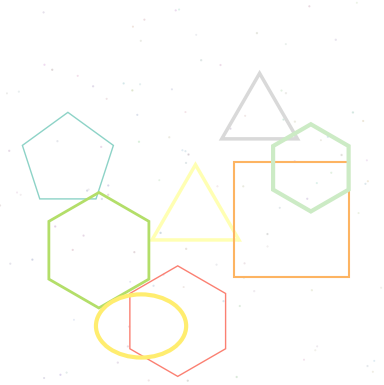[{"shape": "pentagon", "thickness": 1, "radius": 0.62, "center": [0.176, 0.584]}, {"shape": "triangle", "thickness": 2.5, "radius": 0.65, "center": [0.508, 0.442]}, {"shape": "hexagon", "thickness": 1, "radius": 0.72, "center": [0.462, 0.166]}, {"shape": "square", "thickness": 1.5, "radius": 0.74, "center": [0.757, 0.43]}, {"shape": "hexagon", "thickness": 2, "radius": 0.75, "center": [0.257, 0.35]}, {"shape": "triangle", "thickness": 2.5, "radius": 0.57, "center": [0.674, 0.696]}, {"shape": "hexagon", "thickness": 3, "radius": 0.57, "center": [0.807, 0.564]}, {"shape": "oval", "thickness": 3, "radius": 0.59, "center": [0.366, 0.153]}]